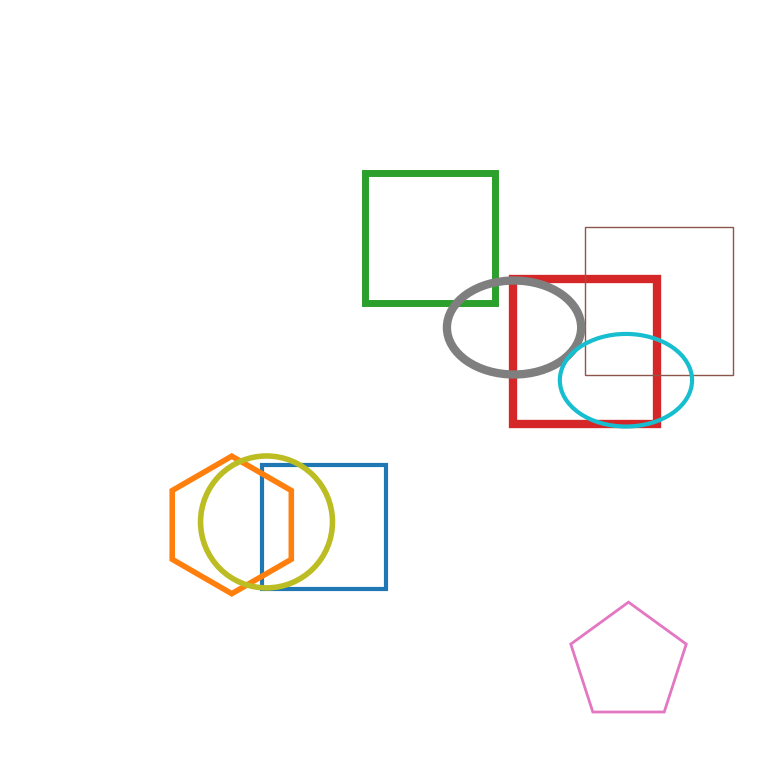[{"shape": "square", "thickness": 1.5, "radius": 0.4, "center": [0.421, 0.315]}, {"shape": "hexagon", "thickness": 2, "radius": 0.45, "center": [0.301, 0.318]}, {"shape": "square", "thickness": 2.5, "radius": 0.42, "center": [0.558, 0.691]}, {"shape": "square", "thickness": 3, "radius": 0.47, "center": [0.76, 0.544]}, {"shape": "square", "thickness": 0.5, "radius": 0.48, "center": [0.855, 0.609]}, {"shape": "pentagon", "thickness": 1, "radius": 0.39, "center": [0.816, 0.139]}, {"shape": "oval", "thickness": 3, "radius": 0.44, "center": [0.668, 0.575]}, {"shape": "circle", "thickness": 2, "radius": 0.43, "center": [0.346, 0.322]}, {"shape": "oval", "thickness": 1.5, "radius": 0.43, "center": [0.813, 0.506]}]